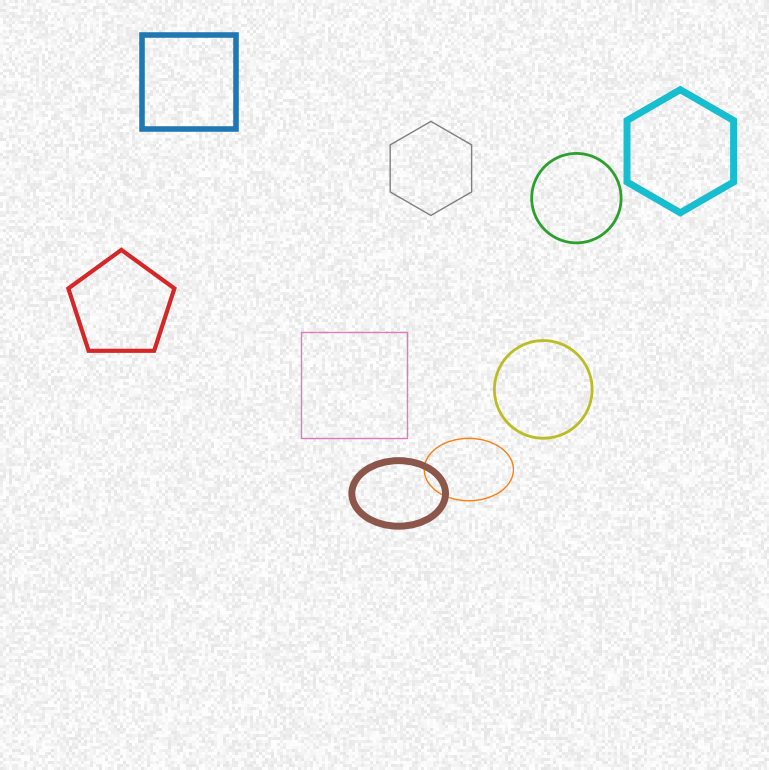[{"shape": "square", "thickness": 2, "radius": 0.3, "center": [0.245, 0.893]}, {"shape": "oval", "thickness": 0.5, "radius": 0.29, "center": [0.609, 0.39]}, {"shape": "circle", "thickness": 1, "radius": 0.29, "center": [0.749, 0.743]}, {"shape": "pentagon", "thickness": 1.5, "radius": 0.36, "center": [0.158, 0.603]}, {"shape": "oval", "thickness": 2.5, "radius": 0.3, "center": [0.518, 0.359]}, {"shape": "square", "thickness": 0.5, "radius": 0.34, "center": [0.46, 0.5]}, {"shape": "hexagon", "thickness": 0.5, "radius": 0.31, "center": [0.56, 0.781]}, {"shape": "circle", "thickness": 1, "radius": 0.32, "center": [0.706, 0.494]}, {"shape": "hexagon", "thickness": 2.5, "radius": 0.4, "center": [0.884, 0.804]}]